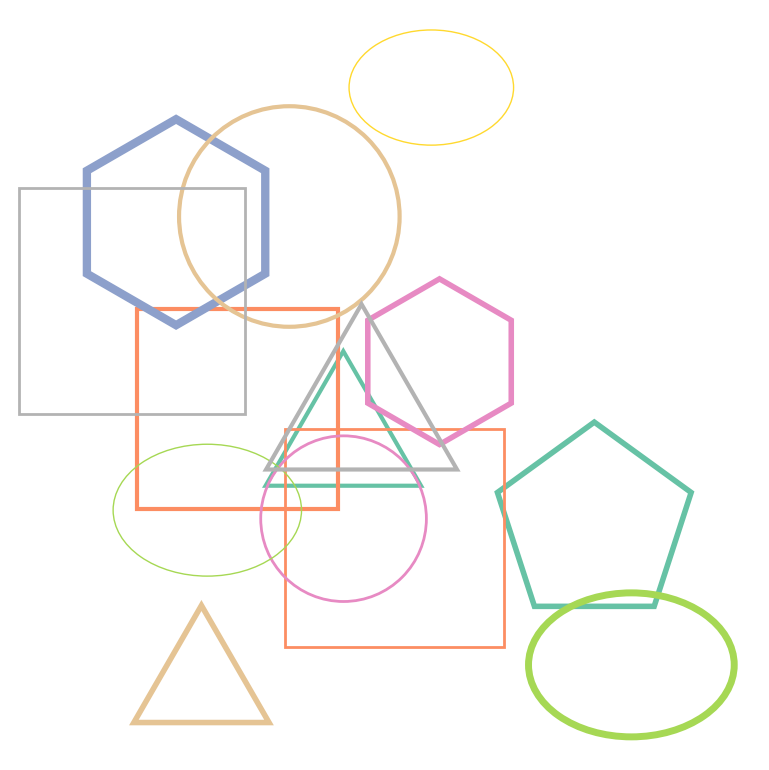[{"shape": "triangle", "thickness": 1.5, "radius": 0.58, "center": [0.446, 0.427]}, {"shape": "pentagon", "thickness": 2, "radius": 0.66, "center": [0.772, 0.32]}, {"shape": "square", "thickness": 1, "radius": 0.71, "center": [0.512, 0.301]}, {"shape": "square", "thickness": 1.5, "radius": 0.65, "center": [0.308, 0.469]}, {"shape": "hexagon", "thickness": 3, "radius": 0.67, "center": [0.229, 0.711]}, {"shape": "hexagon", "thickness": 2, "radius": 0.54, "center": [0.571, 0.53]}, {"shape": "circle", "thickness": 1, "radius": 0.54, "center": [0.446, 0.326]}, {"shape": "oval", "thickness": 0.5, "radius": 0.61, "center": [0.269, 0.337]}, {"shape": "oval", "thickness": 2.5, "radius": 0.67, "center": [0.82, 0.137]}, {"shape": "oval", "thickness": 0.5, "radius": 0.53, "center": [0.56, 0.886]}, {"shape": "triangle", "thickness": 2, "radius": 0.51, "center": [0.262, 0.112]}, {"shape": "circle", "thickness": 1.5, "radius": 0.72, "center": [0.376, 0.719]}, {"shape": "triangle", "thickness": 1.5, "radius": 0.72, "center": [0.47, 0.462]}, {"shape": "square", "thickness": 1, "radius": 0.73, "center": [0.171, 0.609]}]